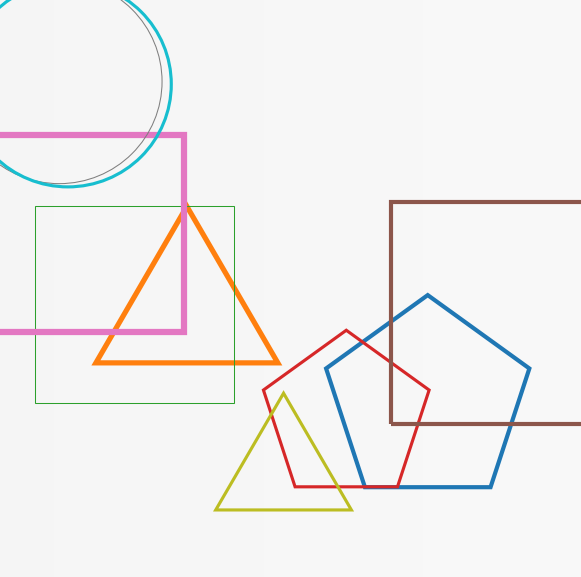[{"shape": "pentagon", "thickness": 2, "radius": 0.92, "center": [0.736, 0.304]}, {"shape": "triangle", "thickness": 2.5, "radius": 0.9, "center": [0.321, 0.461]}, {"shape": "square", "thickness": 0.5, "radius": 0.86, "center": [0.232, 0.472]}, {"shape": "pentagon", "thickness": 1.5, "radius": 0.75, "center": [0.596, 0.277]}, {"shape": "square", "thickness": 2, "radius": 0.96, "center": [0.865, 0.458]}, {"shape": "square", "thickness": 3, "radius": 0.85, "center": [0.146, 0.594]}, {"shape": "circle", "thickness": 0.5, "radius": 0.88, "center": [0.102, 0.858]}, {"shape": "triangle", "thickness": 1.5, "radius": 0.67, "center": [0.488, 0.183]}, {"shape": "circle", "thickness": 1.5, "radius": 0.89, "center": [0.117, 0.853]}]